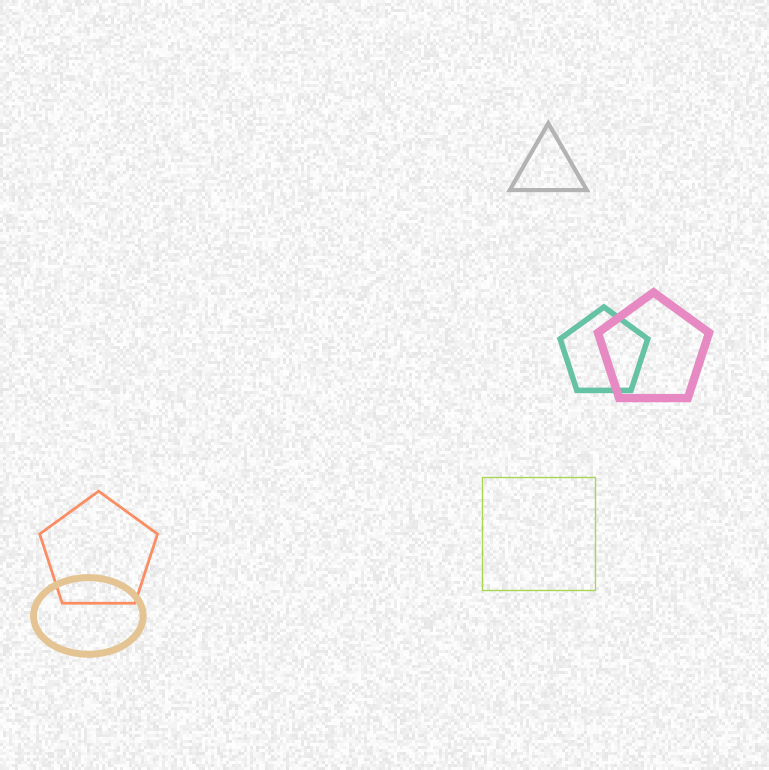[{"shape": "pentagon", "thickness": 2, "radius": 0.3, "center": [0.784, 0.541]}, {"shape": "pentagon", "thickness": 1, "radius": 0.4, "center": [0.128, 0.282]}, {"shape": "pentagon", "thickness": 3, "radius": 0.38, "center": [0.849, 0.544]}, {"shape": "square", "thickness": 0.5, "radius": 0.37, "center": [0.699, 0.307]}, {"shape": "oval", "thickness": 2.5, "radius": 0.36, "center": [0.115, 0.2]}, {"shape": "triangle", "thickness": 1.5, "radius": 0.29, "center": [0.712, 0.782]}]